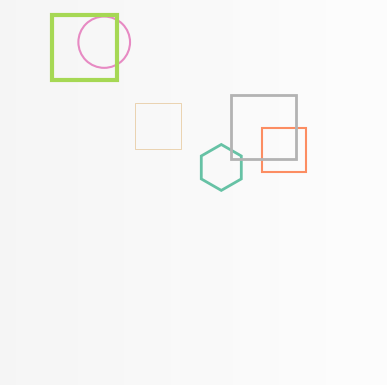[{"shape": "hexagon", "thickness": 2, "radius": 0.3, "center": [0.571, 0.565]}, {"shape": "square", "thickness": 1.5, "radius": 0.29, "center": [0.733, 0.61]}, {"shape": "circle", "thickness": 1.5, "radius": 0.33, "center": [0.269, 0.89]}, {"shape": "square", "thickness": 3, "radius": 0.42, "center": [0.218, 0.877]}, {"shape": "square", "thickness": 0.5, "radius": 0.3, "center": [0.409, 0.673]}, {"shape": "square", "thickness": 2, "radius": 0.42, "center": [0.679, 0.67]}]